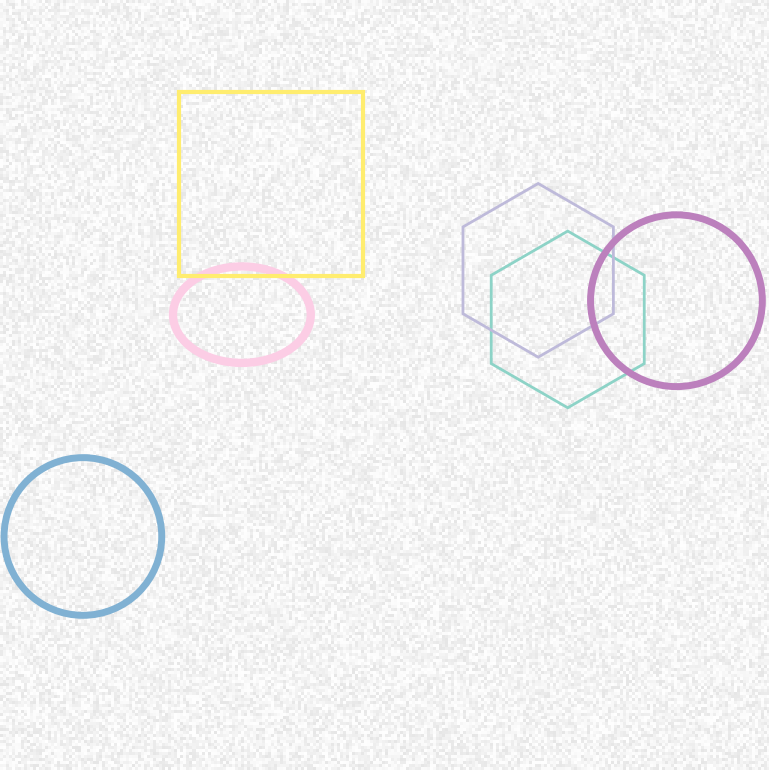[{"shape": "hexagon", "thickness": 1, "radius": 0.57, "center": [0.737, 0.585]}, {"shape": "hexagon", "thickness": 1, "radius": 0.56, "center": [0.699, 0.649]}, {"shape": "circle", "thickness": 2.5, "radius": 0.51, "center": [0.108, 0.303]}, {"shape": "oval", "thickness": 3, "radius": 0.45, "center": [0.314, 0.591]}, {"shape": "circle", "thickness": 2.5, "radius": 0.56, "center": [0.878, 0.609]}, {"shape": "square", "thickness": 1.5, "radius": 0.6, "center": [0.351, 0.761]}]